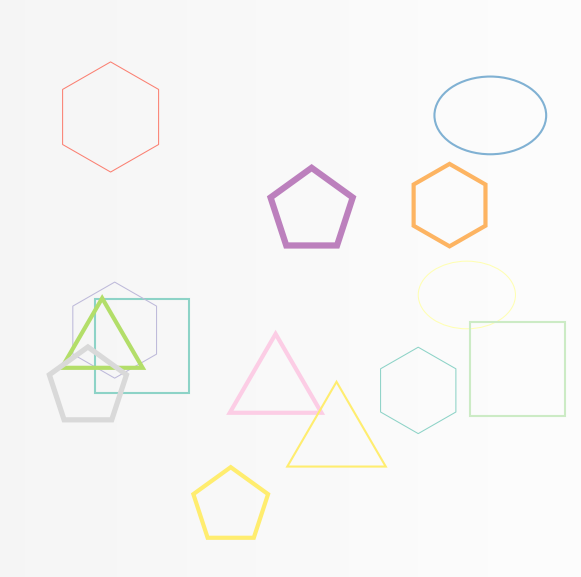[{"shape": "hexagon", "thickness": 0.5, "radius": 0.37, "center": [0.72, 0.323]}, {"shape": "square", "thickness": 1, "radius": 0.41, "center": [0.244, 0.4]}, {"shape": "oval", "thickness": 0.5, "radius": 0.42, "center": [0.803, 0.488]}, {"shape": "hexagon", "thickness": 0.5, "radius": 0.42, "center": [0.197, 0.428]}, {"shape": "hexagon", "thickness": 0.5, "radius": 0.48, "center": [0.19, 0.797]}, {"shape": "oval", "thickness": 1, "radius": 0.48, "center": [0.844, 0.799]}, {"shape": "hexagon", "thickness": 2, "radius": 0.36, "center": [0.773, 0.644]}, {"shape": "triangle", "thickness": 2, "radius": 0.4, "center": [0.176, 0.402]}, {"shape": "triangle", "thickness": 2, "radius": 0.46, "center": [0.474, 0.33]}, {"shape": "pentagon", "thickness": 2.5, "radius": 0.35, "center": [0.151, 0.329]}, {"shape": "pentagon", "thickness": 3, "radius": 0.37, "center": [0.536, 0.634]}, {"shape": "square", "thickness": 1, "radius": 0.41, "center": [0.89, 0.36]}, {"shape": "pentagon", "thickness": 2, "radius": 0.34, "center": [0.397, 0.123]}, {"shape": "triangle", "thickness": 1, "radius": 0.49, "center": [0.579, 0.24]}]